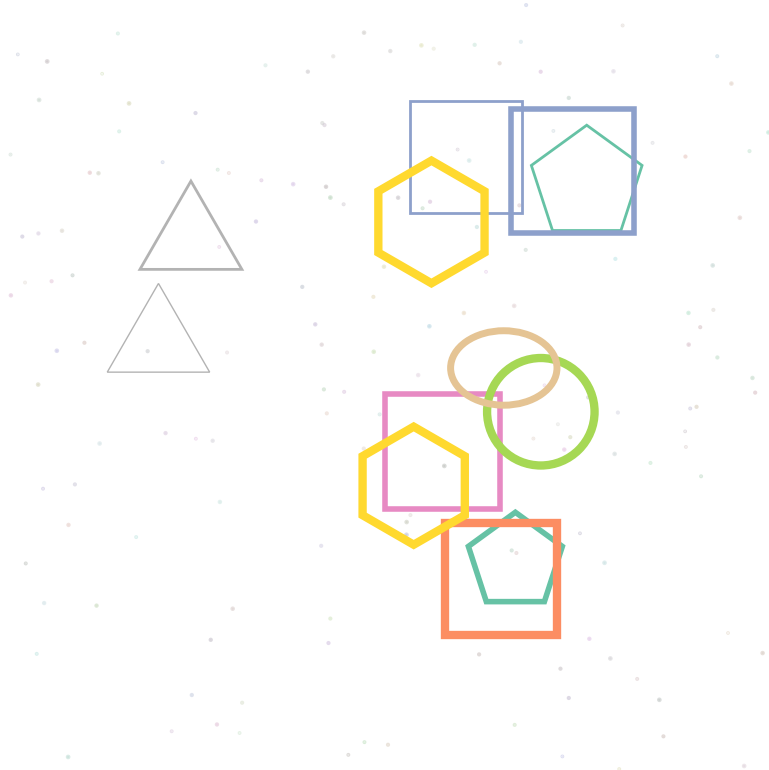[{"shape": "pentagon", "thickness": 2, "radius": 0.32, "center": [0.669, 0.271]}, {"shape": "pentagon", "thickness": 1, "radius": 0.38, "center": [0.762, 0.762]}, {"shape": "square", "thickness": 3, "radius": 0.36, "center": [0.651, 0.248]}, {"shape": "square", "thickness": 1, "radius": 0.36, "center": [0.605, 0.796]}, {"shape": "square", "thickness": 2, "radius": 0.4, "center": [0.744, 0.778]}, {"shape": "square", "thickness": 2, "radius": 0.38, "center": [0.575, 0.414]}, {"shape": "circle", "thickness": 3, "radius": 0.35, "center": [0.702, 0.465]}, {"shape": "hexagon", "thickness": 3, "radius": 0.4, "center": [0.56, 0.712]}, {"shape": "hexagon", "thickness": 3, "radius": 0.38, "center": [0.537, 0.369]}, {"shape": "oval", "thickness": 2.5, "radius": 0.35, "center": [0.654, 0.522]}, {"shape": "triangle", "thickness": 0.5, "radius": 0.38, "center": [0.206, 0.555]}, {"shape": "triangle", "thickness": 1, "radius": 0.38, "center": [0.248, 0.688]}]